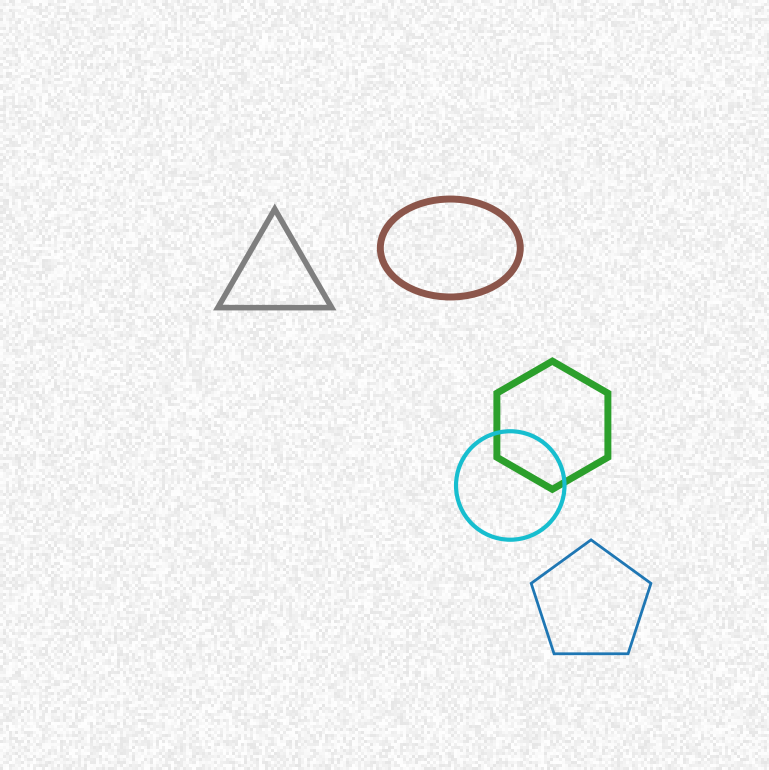[{"shape": "pentagon", "thickness": 1, "radius": 0.41, "center": [0.768, 0.217]}, {"shape": "hexagon", "thickness": 2.5, "radius": 0.42, "center": [0.717, 0.448]}, {"shape": "oval", "thickness": 2.5, "radius": 0.45, "center": [0.585, 0.678]}, {"shape": "triangle", "thickness": 2, "radius": 0.43, "center": [0.357, 0.643]}, {"shape": "circle", "thickness": 1.5, "radius": 0.35, "center": [0.663, 0.37]}]